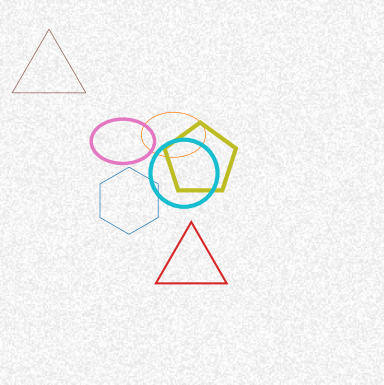[{"shape": "hexagon", "thickness": 0.5, "radius": 0.44, "center": [0.335, 0.479]}, {"shape": "oval", "thickness": 0.5, "radius": 0.42, "center": [0.451, 0.65]}, {"shape": "triangle", "thickness": 1.5, "radius": 0.53, "center": [0.497, 0.317]}, {"shape": "triangle", "thickness": 0.5, "radius": 0.55, "center": [0.127, 0.814]}, {"shape": "oval", "thickness": 2.5, "radius": 0.41, "center": [0.319, 0.633]}, {"shape": "pentagon", "thickness": 3, "radius": 0.49, "center": [0.52, 0.584]}, {"shape": "circle", "thickness": 3, "radius": 0.44, "center": [0.478, 0.55]}]